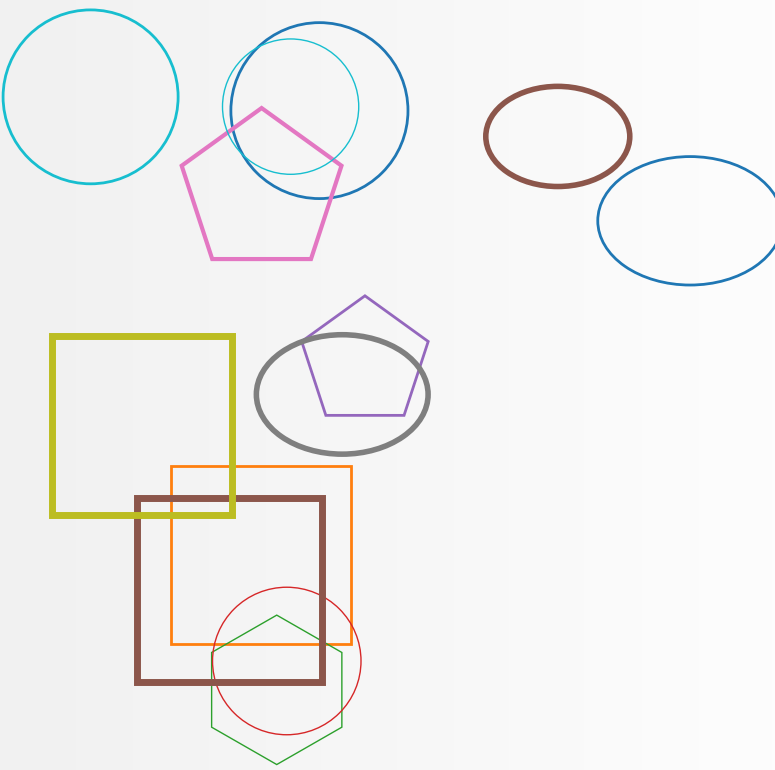[{"shape": "oval", "thickness": 1, "radius": 0.6, "center": [0.89, 0.713]}, {"shape": "circle", "thickness": 1, "radius": 0.57, "center": [0.412, 0.856]}, {"shape": "square", "thickness": 1, "radius": 0.58, "center": [0.336, 0.279]}, {"shape": "hexagon", "thickness": 0.5, "radius": 0.49, "center": [0.357, 0.104]}, {"shape": "circle", "thickness": 0.5, "radius": 0.48, "center": [0.37, 0.142]}, {"shape": "pentagon", "thickness": 1, "radius": 0.43, "center": [0.471, 0.53]}, {"shape": "oval", "thickness": 2, "radius": 0.46, "center": [0.72, 0.823]}, {"shape": "square", "thickness": 2.5, "radius": 0.6, "center": [0.296, 0.233]}, {"shape": "pentagon", "thickness": 1.5, "radius": 0.54, "center": [0.338, 0.751]}, {"shape": "oval", "thickness": 2, "radius": 0.55, "center": [0.442, 0.488]}, {"shape": "square", "thickness": 2.5, "radius": 0.58, "center": [0.183, 0.447]}, {"shape": "circle", "thickness": 1, "radius": 0.56, "center": [0.117, 0.874]}, {"shape": "circle", "thickness": 0.5, "radius": 0.44, "center": [0.375, 0.862]}]